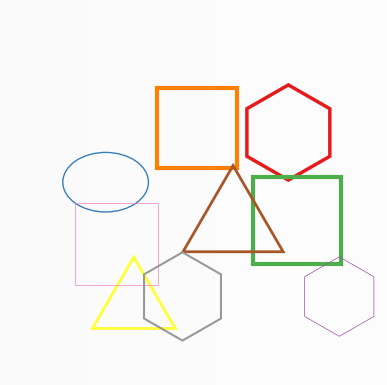[{"shape": "hexagon", "thickness": 2.5, "radius": 0.62, "center": [0.744, 0.656]}, {"shape": "oval", "thickness": 1, "radius": 0.55, "center": [0.273, 0.527]}, {"shape": "square", "thickness": 3, "radius": 0.57, "center": [0.766, 0.427]}, {"shape": "hexagon", "thickness": 0.5, "radius": 0.52, "center": [0.876, 0.23]}, {"shape": "square", "thickness": 3, "radius": 0.52, "center": [0.509, 0.667]}, {"shape": "triangle", "thickness": 2, "radius": 0.62, "center": [0.345, 0.209]}, {"shape": "triangle", "thickness": 2, "radius": 0.75, "center": [0.602, 0.421]}, {"shape": "square", "thickness": 0.5, "radius": 0.53, "center": [0.3, 0.367]}, {"shape": "hexagon", "thickness": 1.5, "radius": 0.57, "center": [0.471, 0.23]}]